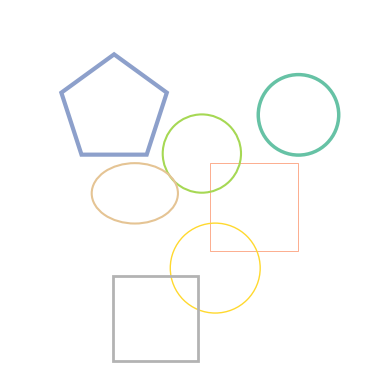[{"shape": "circle", "thickness": 2.5, "radius": 0.52, "center": [0.775, 0.702]}, {"shape": "square", "thickness": 0.5, "radius": 0.57, "center": [0.66, 0.463]}, {"shape": "pentagon", "thickness": 3, "radius": 0.72, "center": [0.296, 0.715]}, {"shape": "circle", "thickness": 1.5, "radius": 0.51, "center": [0.524, 0.601]}, {"shape": "circle", "thickness": 1, "radius": 0.58, "center": [0.559, 0.304]}, {"shape": "oval", "thickness": 1.5, "radius": 0.56, "center": [0.35, 0.498]}, {"shape": "square", "thickness": 2, "radius": 0.55, "center": [0.404, 0.172]}]